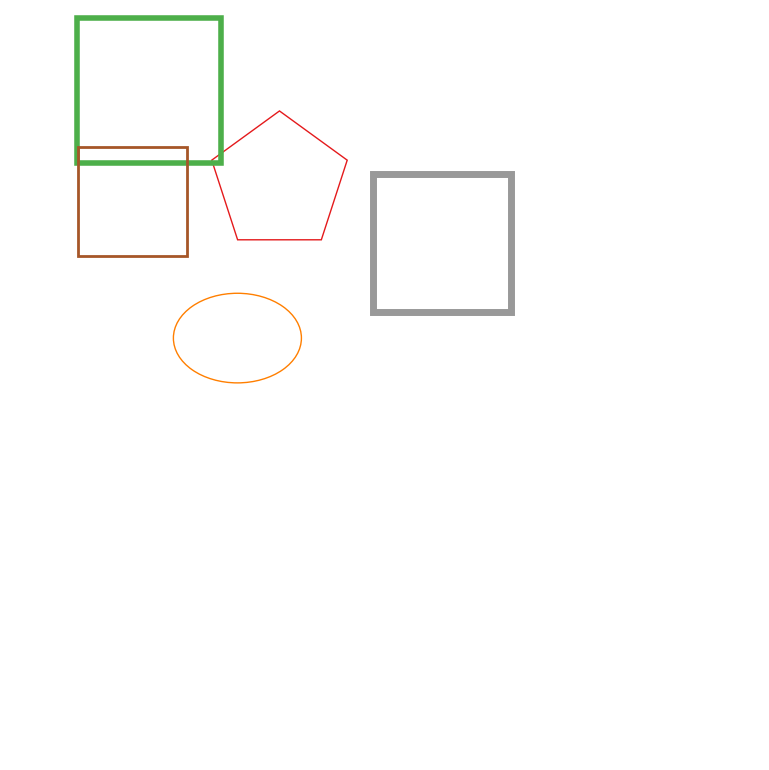[{"shape": "pentagon", "thickness": 0.5, "radius": 0.46, "center": [0.363, 0.763]}, {"shape": "square", "thickness": 2, "radius": 0.47, "center": [0.193, 0.882]}, {"shape": "oval", "thickness": 0.5, "radius": 0.42, "center": [0.308, 0.561]}, {"shape": "square", "thickness": 1, "radius": 0.35, "center": [0.172, 0.739]}, {"shape": "square", "thickness": 2.5, "radius": 0.45, "center": [0.574, 0.685]}]